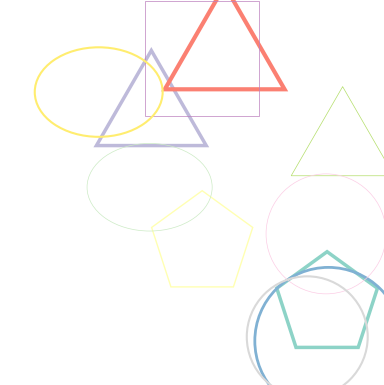[{"shape": "pentagon", "thickness": 2.5, "radius": 0.69, "center": [0.85, 0.209]}, {"shape": "pentagon", "thickness": 1, "radius": 0.69, "center": [0.525, 0.367]}, {"shape": "triangle", "thickness": 2.5, "radius": 0.82, "center": [0.393, 0.704]}, {"shape": "triangle", "thickness": 3, "radius": 0.9, "center": [0.584, 0.858]}, {"shape": "circle", "thickness": 2, "radius": 0.96, "center": [0.853, 0.114]}, {"shape": "triangle", "thickness": 0.5, "radius": 0.77, "center": [0.89, 0.621]}, {"shape": "circle", "thickness": 0.5, "radius": 0.78, "center": [0.847, 0.393]}, {"shape": "circle", "thickness": 1.5, "radius": 0.79, "center": [0.798, 0.125]}, {"shape": "square", "thickness": 0.5, "radius": 0.74, "center": [0.524, 0.848]}, {"shape": "oval", "thickness": 0.5, "radius": 0.81, "center": [0.389, 0.514]}, {"shape": "oval", "thickness": 1.5, "radius": 0.83, "center": [0.256, 0.761]}]